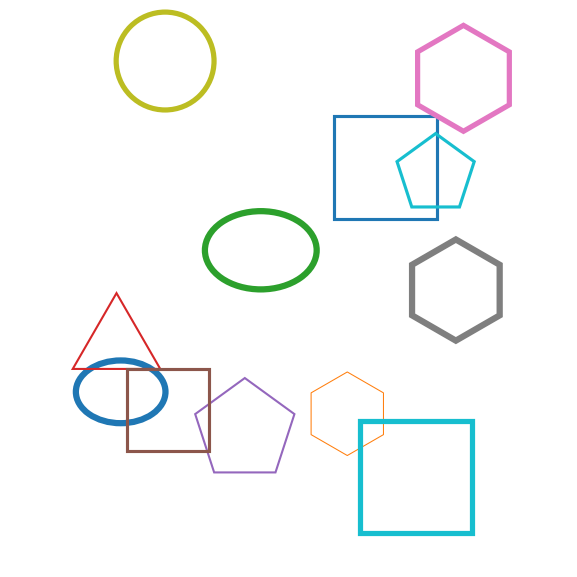[{"shape": "oval", "thickness": 3, "radius": 0.39, "center": [0.209, 0.321]}, {"shape": "square", "thickness": 1.5, "radius": 0.45, "center": [0.667, 0.709]}, {"shape": "hexagon", "thickness": 0.5, "radius": 0.36, "center": [0.601, 0.283]}, {"shape": "oval", "thickness": 3, "radius": 0.48, "center": [0.452, 0.566]}, {"shape": "triangle", "thickness": 1, "radius": 0.44, "center": [0.202, 0.404]}, {"shape": "pentagon", "thickness": 1, "radius": 0.45, "center": [0.424, 0.254]}, {"shape": "square", "thickness": 1.5, "radius": 0.35, "center": [0.29, 0.29]}, {"shape": "hexagon", "thickness": 2.5, "radius": 0.46, "center": [0.803, 0.864]}, {"shape": "hexagon", "thickness": 3, "radius": 0.44, "center": [0.789, 0.497]}, {"shape": "circle", "thickness": 2.5, "radius": 0.42, "center": [0.286, 0.893]}, {"shape": "square", "thickness": 2.5, "radius": 0.48, "center": [0.72, 0.172]}, {"shape": "pentagon", "thickness": 1.5, "radius": 0.35, "center": [0.754, 0.698]}]